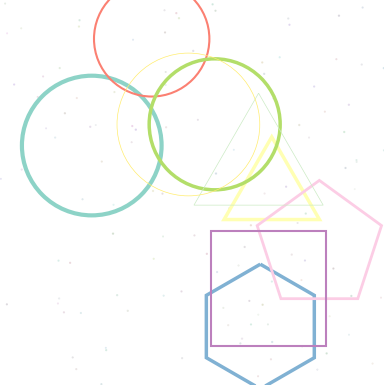[{"shape": "circle", "thickness": 3, "radius": 0.91, "center": [0.238, 0.622]}, {"shape": "triangle", "thickness": 2.5, "radius": 0.72, "center": [0.706, 0.501]}, {"shape": "circle", "thickness": 1.5, "radius": 0.75, "center": [0.394, 0.899]}, {"shape": "hexagon", "thickness": 2.5, "radius": 0.81, "center": [0.676, 0.152]}, {"shape": "circle", "thickness": 2.5, "radius": 0.85, "center": [0.558, 0.677]}, {"shape": "pentagon", "thickness": 2, "radius": 0.85, "center": [0.829, 0.362]}, {"shape": "square", "thickness": 1.5, "radius": 0.75, "center": [0.697, 0.252]}, {"shape": "triangle", "thickness": 0.5, "radius": 0.97, "center": [0.672, 0.564]}, {"shape": "circle", "thickness": 0.5, "radius": 0.93, "center": [0.489, 0.677]}]